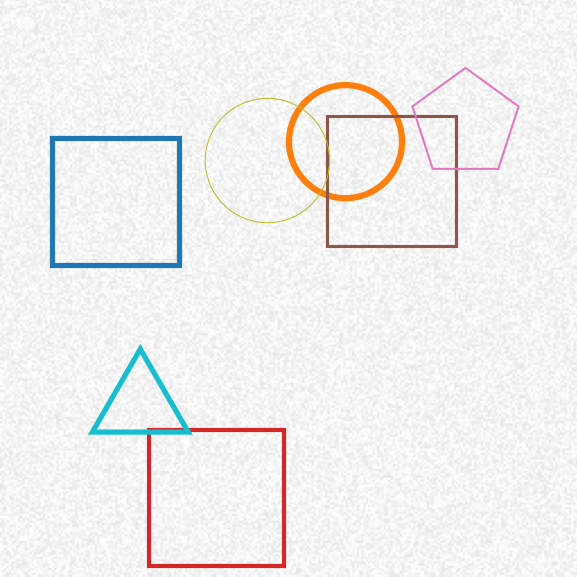[{"shape": "square", "thickness": 2.5, "radius": 0.55, "center": [0.2, 0.65]}, {"shape": "circle", "thickness": 3, "radius": 0.49, "center": [0.598, 0.754]}, {"shape": "square", "thickness": 2, "radius": 0.59, "center": [0.375, 0.137]}, {"shape": "square", "thickness": 1.5, "radius": 0.56, "center": [0.678, 0.686]}, {"shape": "pentagon", "thickness": 1, "radius": 0.48, "center": [0.806, 0.785]}, {"shape": "circle", "thickness": 0.5, "radius": 0.54, "center": [0.463, 0.721]}, {"shape": "triangle", "thickness": 2.5, "radius": 0.48, "center": [0.243, 0.299]}]